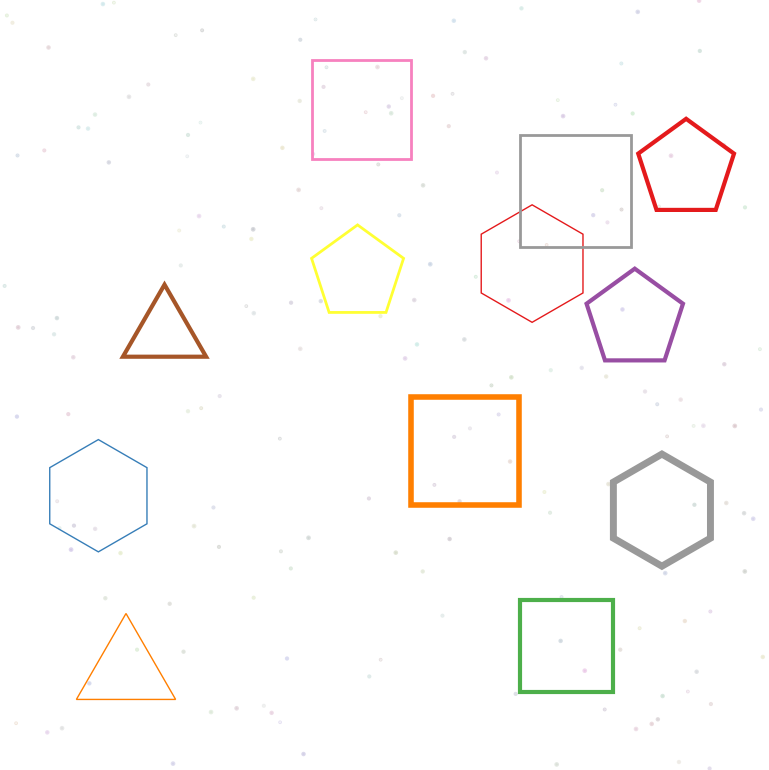[{"shape": "hexagon", "thickness": 0.5, "radius": 0.38, "center": [0.691, 0.658]}, {"shape": "pentagon", "thickness": 1.5, "radius": 0.33, "center": [0.891, 0.78]}, {"shape": "hexagon", "thickness": 0.5, "radius": 0.36, "center": [0.128, 0.356]}, {"shape": "square", "thickness": 1.5, "radius": 0.3, "center": [0.735, 0.161]}, {"shape": "pentagon", "thickness": 1.5, "radius": 0.33, "center": [0.824, 0.585]}, {"shape": "square", "thickness": 2, "radius": 0.35, "center": [0.604, 0.414]}, {"shape": "triangle", "thickness": 0.5, "radius": 0.37, "center": [0.164, 0.129]}, {"shape": "pentagon", "thickness": 1, "radius": 0.31, "center": [0.464, 0.645]}, {"shape": "triangle", "thickness": 1.5, "radius": 0.31, "center": [0.214, 0.568]}, {"shape": "square", "thickness": 1, "radius": 0.32, "center": [0.469, 0.858]}, {"shape": "square", "thickness": 1, "radius": 0.36, "center": [0.747, 0.752]}, {"shape": "hexagon", "thickness": 2.5, "radius": 0.36, "center": [0.86, 0.337]}]